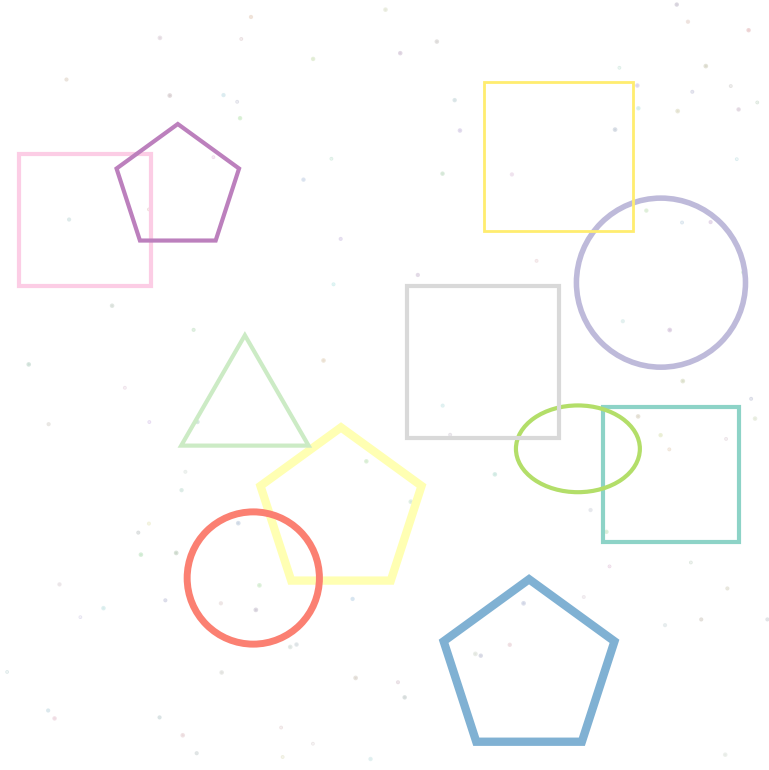[{"shape": "square", "thickness": 1.5, "radius": 0.44, "center": [0.872, 0.384]}, {"shape": "pentagon", "thickness": 3, "radius": 0.55, "center": [0.443, 0.335]}, {"shape": "circle", "thickness": 2, "radius": 0.55, "center": [0.858, 0.633]}, {"shape": "circle", "thickness": 2.5, "radius": 0.43, "center": [0.329, 0.249]}, {"shape": "pentagon", "thickness": 3, "radius": 0.58, "center": [0.687, 0.131]}, {"shape": "oval", "thickness": 1.5, "radius": 0.4, "center": [0.751, 0.417]}, {"shape": "square", "thickness": 1.5, "radius": 0.43, "center": [0.11, 0.714]}, {"shape": "square", "thickness": 1.5, "radius": 0.49, "center": [0.627, 0.53]}, {"shape": "pentagon", "thickness": 1.5, "radius": 0.42, "center": [0.231, 0.755]}, {"shape": "triangle", "thickness": 1.5, "radius": 0.48, "center": [0.318, 0.469]}, {"shape": "square", "thickness": 1, "radius": 0.48, "center": [0.725, 0.796]}]